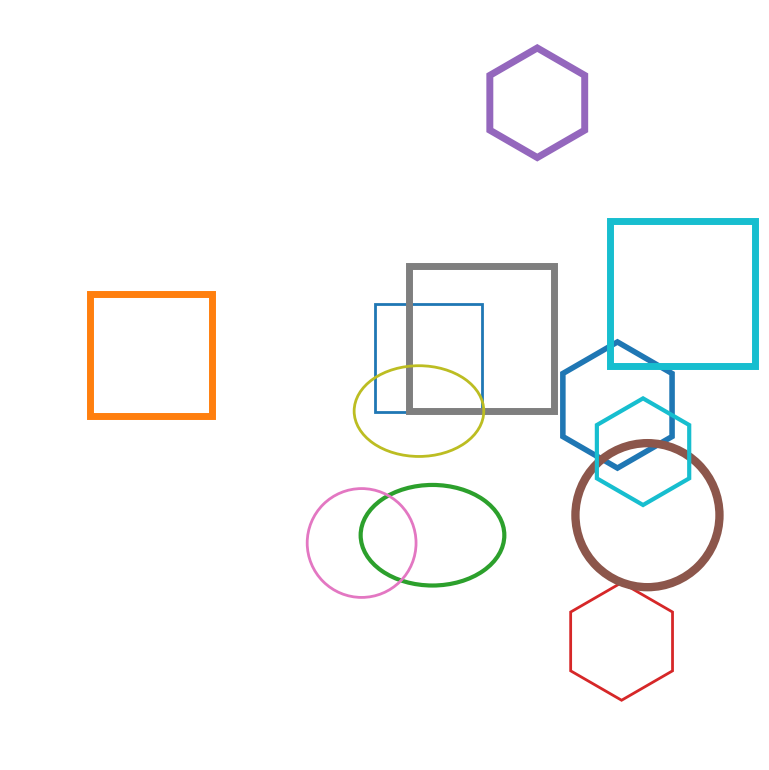[{"shape": "hexagon", "thickness": 2, "radius": 0.41, "center": [0.802, 0.474]}, {"shape": "square", "thickness": 1, "radius": 0.35, "center": [0.557, 0.535]}, {"shape": "square", "thickness": 2.5, "radius": 0.4, "center": [0.196, 0.539]}, {"shape": "oval", "thickness": 1.5, "radius": 0.47, "center": [0.562, 0.305]}, {"shape": "hexagon", "thickness": 1, "radius": 0.38, "center": [0.807, 0.167]}, {"shape": "hexagon", "thickness": 2.5, "radius": 0.36, "center": [0.698, 0.867]}, {"shape": "circle", "thickness": 3, "radius": 0.47, "center": [0.841, 0.331]}, {"shape": "circle", "thickness": 1, "radius": 0.35, "center": [0.47, 0.295]}, {"shape": "square", "thickness": 2.5, "radius": 0.47, "center": [0.625, 0.561]}, {"shape": "oval", "thickness": 1, "radius": 0.42, "center": [0.544, 0.466]}, {"shape": "hexagon", "thickness": 1.5, "radius": 0.35, "center": [0.835, 0.413]}, {"shape": "square", "thickness": 2.5, "radius": 0.47, "center": [0.886, 0.619]}]